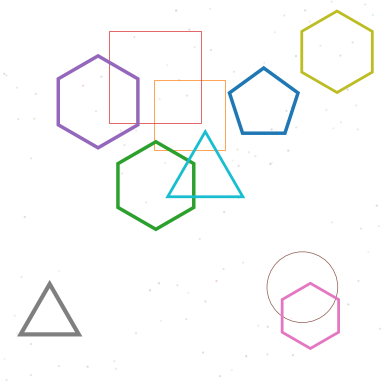[{"shape": "pentagon", "thickness": 2.5, "radius": 0.47, "center": [0.685, 0.73]}, {"shape": "square", "thickness": 0.5, "radius": 0.46, "center": [0.492, 0.702]}, {"shape": "hexagon", "thickness": 2.5, "radius": 0.57, "center": [0.405, 0.518]}, {"shape": "square", "thickness": 0.5, "radius": 0.6, "center": [0.402, 0.799]}, {"shape": "hexagon", "thickness": 2.5, "radius": 0.6, "center": [0.255, 0.736]}, {"shape": "circle", "thickness": 0.5, "radius": 0.46, "center": [0.785, 0.254]}, {"shape": "hexagon", "thickness": 2, "radius": 0.42, "center": [0.806, 0.18]}, {"shape": "triangle", "thickness": 3, "radius": 0.44, "center": [0.129, 0.175]}, {"shape": "hexagon", "thickness": 2, "radius": 0.53, "center": [0.875, 0.866]}, {"shape": "triangle", "thickness": 2, "radius": 0.56, "center": [0.533, 0.545]}]